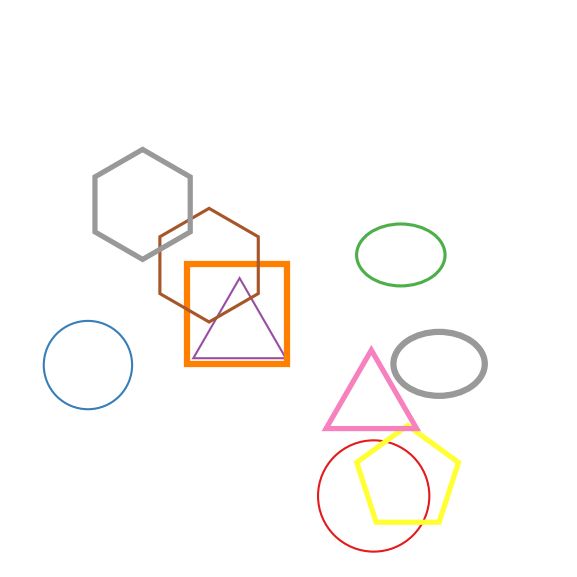[{"shape": "circle", "thickness": 1, "radius": 0.48, "center": [0.647, 0.14]}, {"shape": "circle", "thickness": 1, "radius": 0.38, "center": [0.152, 0.367]}, {"shape": "oval", "thickness": 1.5, "radius": 0.38, "center": [0.694, 0.558]}, {"shape": "triangle", "thickness": 1, "radius": 0.46, "center": [0.415, 0.425]}, {"shape": "square", "thickness": 3, "radius": 0.43, "center": [0.411, 0.455]}, {"shape": "pentagon", "thickness": 2.5, "radius": 0.46, "center": [0.706, 0.17]}, {"shape": "hexagon", "thickness": 1.5, "radius": 0.49, "center": [0.362, 0.54]}, {"shape": "triangle", "thickness": 2.5, "radius": 0.45, "center": [0.643, 0.302]}, {"shape": "hexagon", "thickness": 2.5, "radius": 0.48, "center": [0.247, 0.645]}, {"shape": "oval", "thickness": 3, "radius": 0.4, "center": [0.76, 0.369]}]